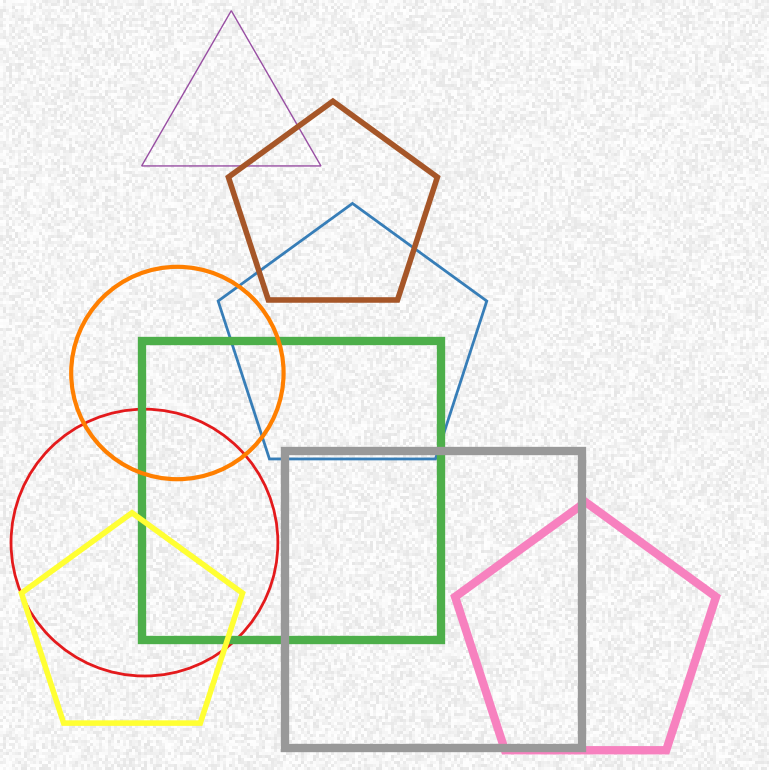[{"shape": "circle", "thickness": 1, "radius": 0.87, "center": [0.188, 0.295]}, {"shape": "pentagon", "thickness": 1, "radius": 0.92, "center": [0.458, 0.552]}, {"shape": "square", "thickness": 3, "radius": 0.97, "center": [0.378, 0.363]}, {"shape": "triangle", "thickness": 0.5, "radius": 0.67, "center": [0.3, 0.852]}, {"shape": "circle", "thickness": 1.5, "radius": 0.69, "center": [0.23, 0.516]}, {"shape": "pentagon", "thickness": 2, "radius": 0.75, "center": [0.171, 0.183]}, {"shape": "pentagon", "thickness": 2, "radius": 0.71, "center": [0.432, 0.726]}, {"shape": "pentagon", "thickness": 3, "radius": 0.89, "center": [0.76, 0.17]}, {"shape": "square", "thickness": 3, "radius": 0.97, "center": [0.563, 0.221]}]